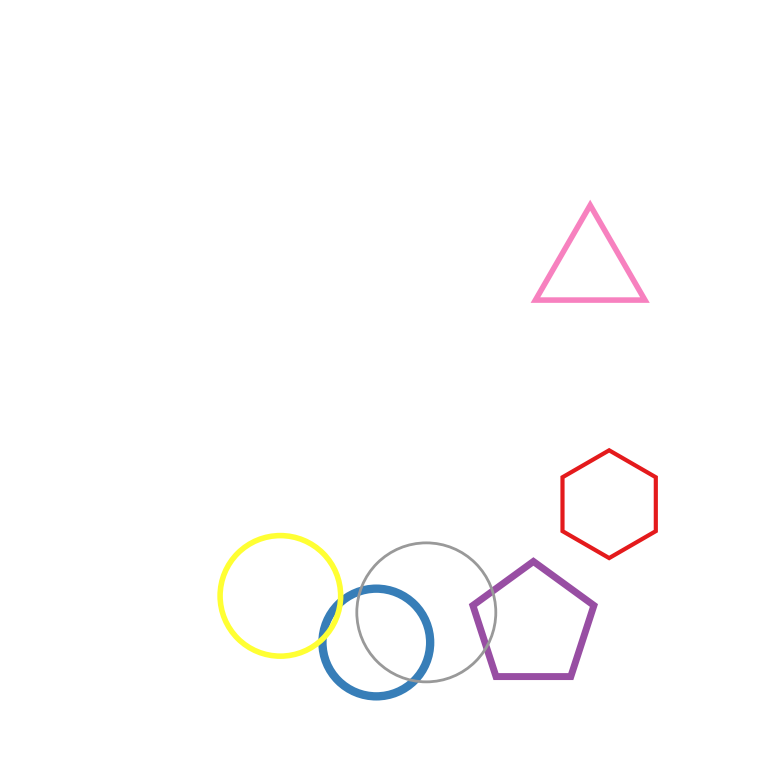[{"shape": "hexagon", "thickness": 1.5, "radius": 0.35, "center": [0.791, 0.345]}, {"shape": "circle", "thickness": 3, "radius": 0.35, "center": [0.489, 0.166]}, {"shape": "pentagon", "thickness": 2.5, "radius": 0.41, "center": [0.693, 0.188]}, {"shape": "circle", "thickness": 2, "radius": 0.39, "center": [0.364, 0.226]}, {"shape": "triangle", "thickness": 2, "radius": 0.41, "center": [0.766, 0.651]}, {"shape": "circle", "thickness": 1, "radius": 0.45, "center": [0.554, 0.205]}]